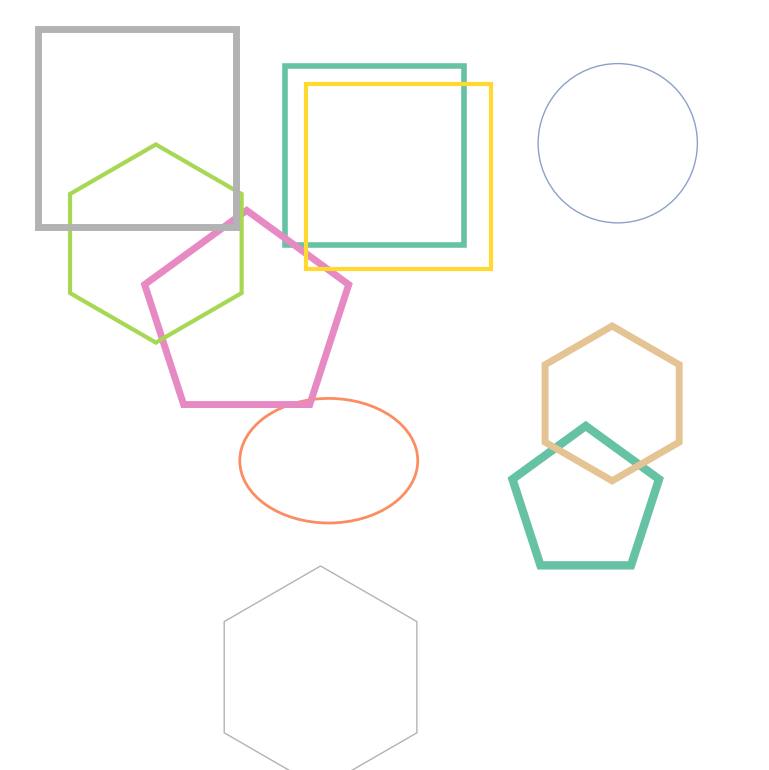[{"shape": "pentagon", "thickness": 3, "radius": 0.5, "center": [0.761, 0.347]}, {"shape": "square", "thickness": 2, "radius": 0.58, "center": [0.487, 0.798]}, {"shape": "oval", "thickness": 1, "radius": 0.58, "center": [0.427, 0.402]}, {"shape": "circle", "thickness": 0.5, "radius": 0.52, "center": [0.802, 0.814]}, {"shape": "pentagon", "thickness": 2.5, "radius": 0.7, "center": [0.32, 0.587]}, {"shape": "hexagon", "thickness": 1.5, "radius": 0.64, "center": [0.202, 0.684]}, {"shape": "square", "thickness": 1.5, "radius": 0.6, "center": [0.518, 0.771]}, {"shape": "hexagon", "thickness": 2.5, "radius": 0.5, "center": [0.795, 0.476]}, {"shape": "hexagon", "thickness": 0.5, "radius": 0.72, "center": [0.416, 0.121]}, {"shape": "square", "thickness": 2.5, "radius": 0.64, "center": [0.178, 0.834]}]